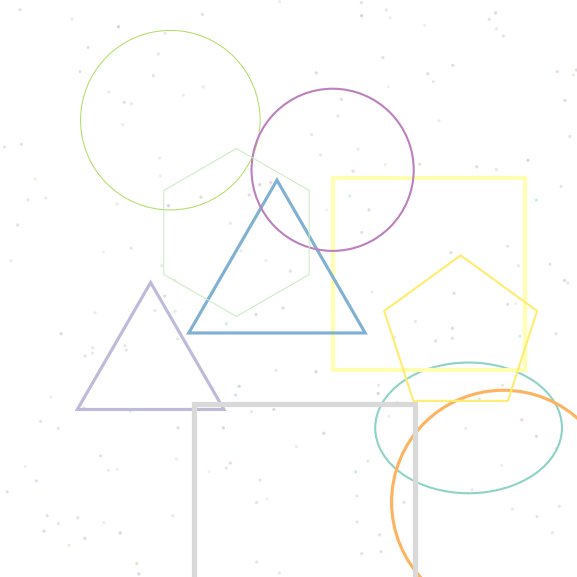[{"shape": "oval", "thickness": 1, "radius": 0.81, "center": [0.811, 0.258]}, {"shape": "square", "thickness": 2, "radius": 0.83, "center": [0.742, 0.524]}, {"shape": "triangle", "thickness": 1.5, "radius": 0.73, "center": [0.261, 0.363]}, {"shape": "triangle", "thickness": 1.5, "radius": 0.88, "center": [0.48, 0.511]}, {"shape": "circle", "thickness": 1.5, "radius": 0.97, "center": [0.872, 0.13]}, {"shape": "circle", "thickness": 0.5, "radius": 0.78, "center": [0.295, 0.791]}, {"shape": "square", "thickness": 2.5, "radius": 0.96, "center": [0.527, 0.108]}, {"shape": "circle", "thickness": 1, "radius": 0.7, "center": [0.576, 0.705]}, {"shape": "hexagon", "thickness": 0.5, "radius": 0.73, "center": [0.409, 0.597]}, {"shape": "pentagon", "thickness": 1, "radius": 0.7, "center": [0.798, 0.418]}]